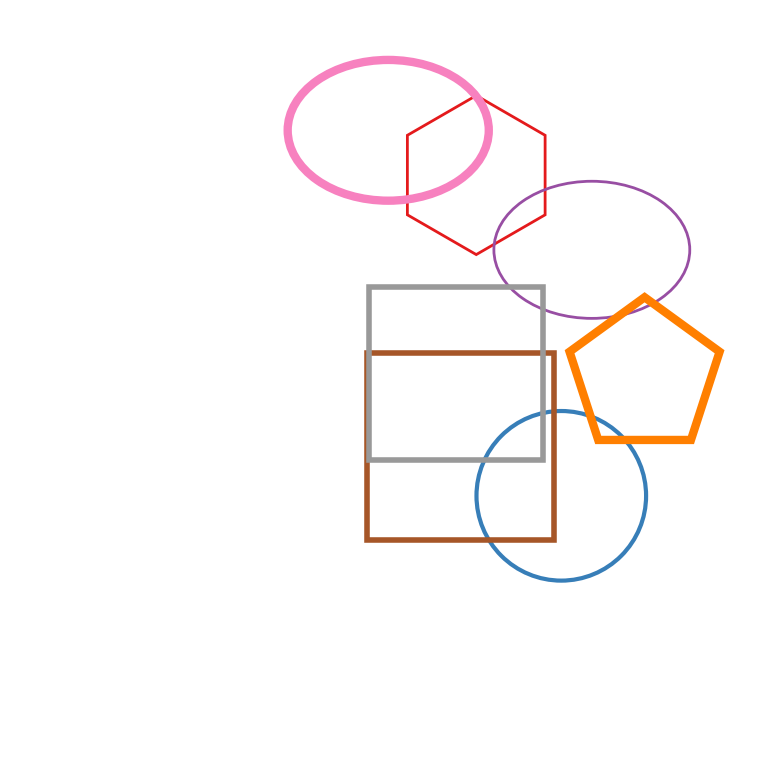[{"shape": "hexagon", "thickness": 1, "radius": 0.52, "center": [0.619, 0.773]}, {"shape": "circle", "thickness": 1.5, "radius": 0.55, "center": [0.729, 0.356]}, {"shape": "oval", "thickness": 1, "radius": 0.64, "center": [0.769, 0.676]}, {"shape": "pentagon", "thickness": 3, "radius": 0.51, "center": [0.837, 0.512]}, {"shape": "square", "thickness": 2, "radius": 0.61, "center": [0.598, 0.42]}, {"shape": "oval", "thickness": 3, "radius": 0.65, "center": [0.504, 0.831]}, {"shape": "square", "thickness": 2, "radius": 0.56, "center": [0.592, 0.515]}]